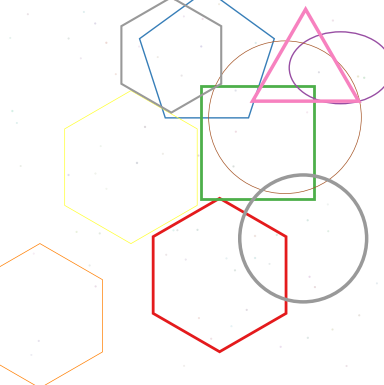[{"shape": "hexagon", "thickness": 2, "radius": 1.0, "center": [0.57, 0.286]}, {"shape": "pentagon", "thickness": 1, "radius": 0.92, "center": [0.537, 0.843]}, {"shape": "square", "thickness": 2, "radius": 0.73, "center": [0.668, 0.629]}, {"shape": "oval", "thickness": 1, "radius": 0.67, "center": [0.885, 0.824]}, {"shape": "hexagon", "thickness": 0.5, "radius": 0.94, "center": [0.104, 0.18]}, {"shape": "hexagon", "thickness": 0.5, "radius": 0.99, "center": [0.34, 0.566]}, {"shape": "circle", "thickness": 0.5, "radius": 0.99, "center": [0.74, 0.695]}, {"shape": "triangle", "thickness": 2.5, "radius": 0.8, "center": [0.794, 0.817]}, {"shape": "circle", "thickness": 2.5, "radius": 0.82, "center": [0.788, 0.381]}, {"shape": "hexagon", "thickness": 1.5, "radius": 0.75, "center": [0.445, 0.857]}]